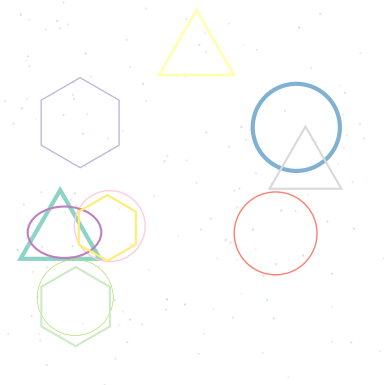[{"shape": "triangle", "thickness": 3, "radius": 0.6, "center": [0.156, 0.387]}, {"shape": "triangle", "thickness": 2, "radius": 0.56, "center": [0.51, 0.861]}, {"shape": "hexagon", "thickness": 1, "radius": 0.58, "center": [0.208, 0.681]}, {"shape": "circle", "thickness": 1, "radius": 0.54, "center": [0.716, 0.394]}, {"shape": "circle", "thickness": 3, "radius": 0.57, "center": [0.77, 0.669]}, {"shape": "circle", "thickness": 0.5, "radius": 0.49, "center": [0.195, 0.227]}, {"shape": "circle", "thickness": 1, "radius": 0.46, "center": [0.285, 0.413]}, {"shape": "triangle", "thickness": 1.5, "radius": 0.54, "center": [0.793, 0.564]}, {"shape": "oval", "thickness": 1.5, "radius": 0.48, "center": [0.168, 0.397]}, {"shape": "hexagon", "thickness": 1.5, "radius": 0.51, "center": [0.196, 0.204]}, {"shape": "hexagon", "thickness": 1.5, "radius": 0.43, "center": [0.279, 0.408]}]